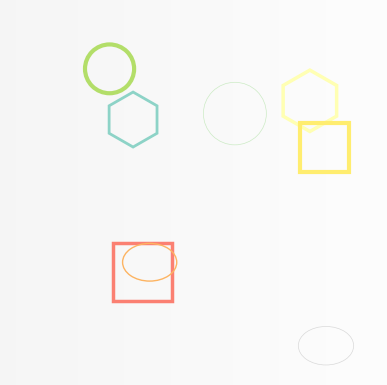[{"shape": "hexagon", "thickness": 2, "radius": 0.36, "center": [0.343, 0.689]}, {"shape": "hexagon", "thickness": 2.5, "radius": 0.4, "center": [0.8, 0.738]}, {"shape": "square", "thickness": 2.5, "radius": 0.38, "center": [0.367, 0.293]}, {"shape": "oval", "thickness": 1, "radius": 0.35, "center": [0.386, 0.319]}, {"shape": "circle", "thickness": 3, "radius": 0.32, "center": [0.283, 0.821]}, {"shape": "oval", "thickness": 0.5, "radius": 0.36, "center": [0.841, 0.102]}, {"shape": "circle", "thickness": 0.5, "radius": 0.41, "center": [0.606, 0.705]}, {"shape": "square", "thickness": 3, "radius": 0.32, "center": [0.837, 0.618]}]